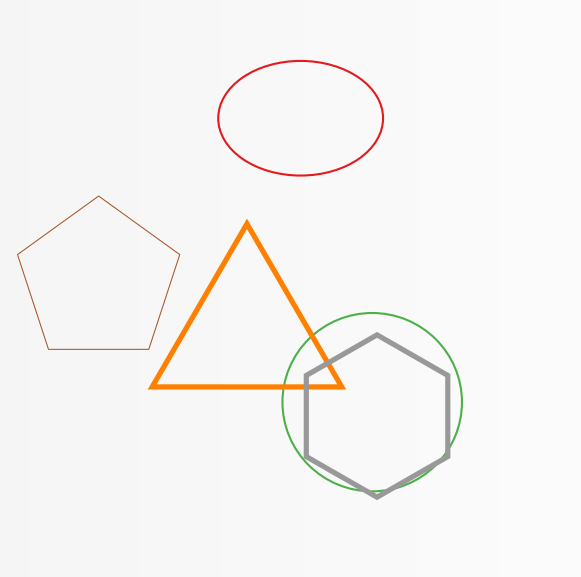[{"shape": "oval", "thickness": 1, "radius": 0.71, "center": [0.517, 0.794]}, {"shape": "circle", "thickness": 1, "radius": 0.77, "center": [0.64, 0.303]}, {"shape": "triangle", "thickness": 2.5, "radius": 0.94, "center": [0.425, 0.423]}, {"shape": "pentagon", "thickness": 0.5, "radius": 0.73, "center": [0.17, 0.513]}, {"shape": "hexagon", "thickness": 2.5, "radius": 0.7, "center": [0.649, 0.279]}]